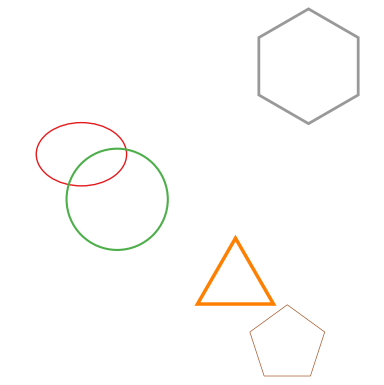[{"shape": "oval", "thickness": 1, "radius": 0.59, "center": [0.212, 0.599]}, {"shape": "circle", "thickness": 1.5, "radius": 0.66, "center": [0.304, 0.482]}, {"shape": "triangle", "thickness": 2.5, "radius": 0.57, "center": [0.612, 0.267]}, {"shape": "pentagon", "thickness": 0.5, "radius": 0.51, "center": [0.746, 0.106]}, {"shape": "hexagon", "thickness": 2, "radius": 0.74, "center": [0.801, 0.828]}]